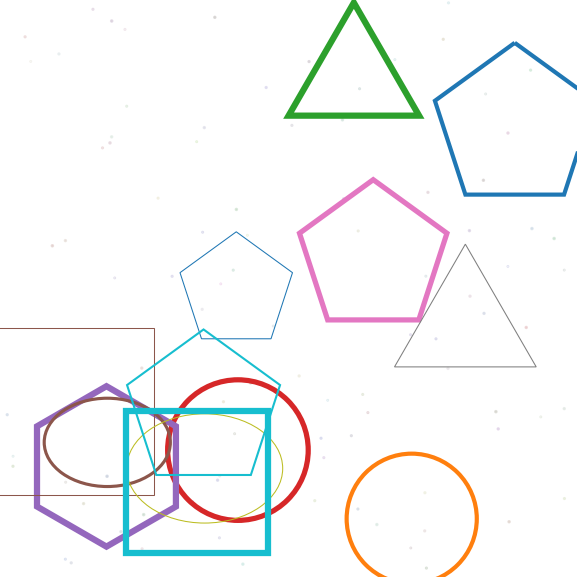[{"shape": "pentagon", "thickness": 0.5, "radius": 0.51, "center": [0.409, 0.495]}, {"shape": "pentagon", "thickness": 2, "radius": 0.73, "center": [0.891, 0.78]}, {"shape": "circle", "thickness": 2, "radius": 0.56, "center": [0.713, 0.101]}, {"shape": "triangle", "thickness": 3, "radius": 0.65, "center": [0.613, 0.864]}, {"shape": "circle", "thickness": 2.5, "radius": 0.61, "center": [0.412, 0.22]}, {"shape": "hexagon", "thickness": 3, "radius": 0.69, "center": [0.184, 0.191]}, {"shape": "square", "thickness": 0.5, "radius": 0.72, "center": [0.122, 0.287]}, {"shape": "oval", "thickness": 1.5, "radius": 0.55, "center": [0.186, 0.233]}, {"shape": "pentagon", "thickness": 2.5, "radius": 0.67, "center": [0.646, 0.554]}, {"shape": "triangle", "thickness": 0.5, "radius": 0.71, "center": [0.806, 0.435]}, {"shape": "oval", "thickness": 0.5, "radius": 0.68, "center": [0.354, 0.188]}, {"shape": "pentagon", "thickness": 1, "radius": 0.7, "center": [0.352, 0.289]}, {"shape": "square", "thickness": 3, "radius": 0.61, "center": [0.341, 0.164]}]